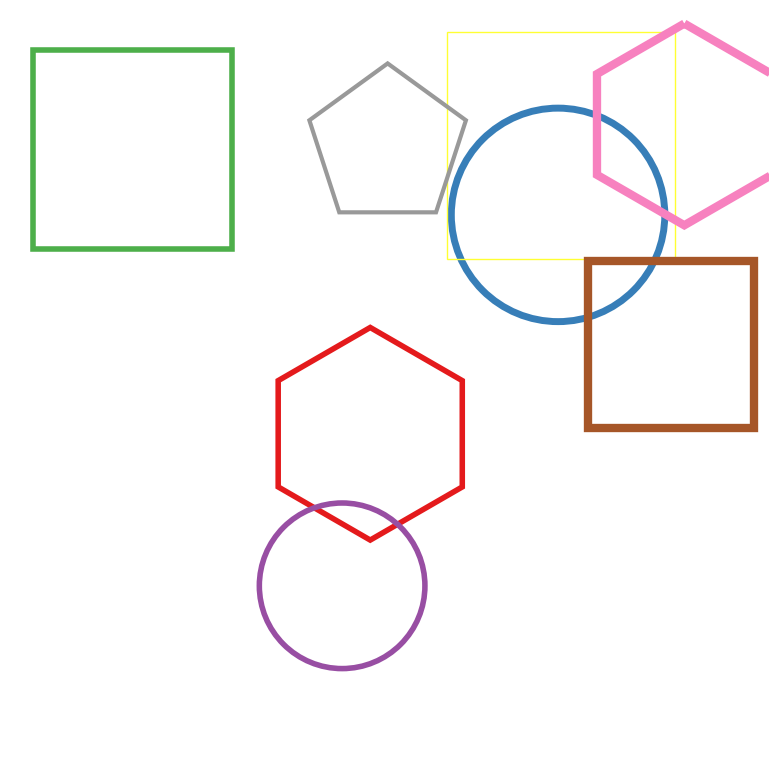[{"shape": "hexagon", "thickness": 2, "radius": 0.69, "center": [0.481, 0.437]}, {"shape": "circle", "thickness": 2.5, "radius": 0.69, "center": [0.725, 0.721]}, {"shape": "square", "thickness": 2, "radius": 0.65, "center": [0.172, 0.806]}, {"shape": "circle", "thickness": 2, "radius": 0.54, "center": [0.444, 0.239]}, {"shape": "square", "thickness": 0.5, "radius": 0.74, "center": [0.729, 0.811]}, {"shape": "square", "thickness": 3, "radius": 0.54, "center": [0.872, 0.552]}, {"shape": "hexagon", "thickness": 3, "radius": 0.65, "center": [0.889, 0.838]}, {"shape": "pentagon", "thickness": 1.5, "radius": 0.53, "center": [0.503, 0.811]}]